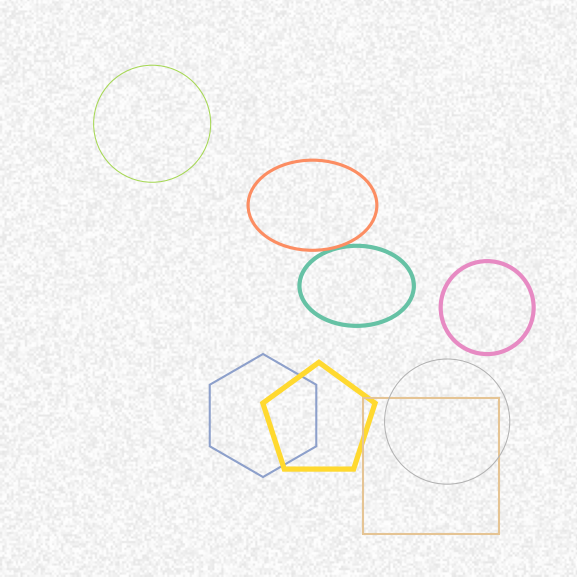[{"shape": "oval", "thickness": 2, "radius": 0.5, "center": [0.618, 0.504]}, {"shape": "oval", "thickness": 1.5, "radius": 0.56, "center": [0.541, 0.644]}, {"shape": "hexagon", "thickness": 1, "radius": 0.53, "center": [0.455, 0.28]}, {"shape": "circle", "thickness": 2, "radius": 0.4, "center": [0.844, 0.467]}, {"shape": "circle", "thickness": 0.5, "radius": 0.51, "center": [0.263, 0.785]}, {"shape": "pentagon", "thickness": 2.5, "radius": 0.51, "center": [0.552, 0.27]}, {"shape": "square", "thickness": 1, "radius": 0.59, "center": [0.746, 0.192]}, {"shape": "circle", "thickness": 0.5, "radius": 0.54, "center": [0.774, 0.269]}]